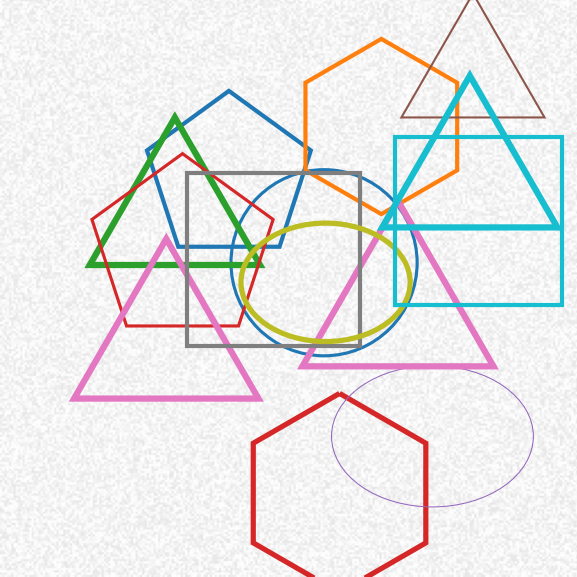[{"shape": "pentagon", "thickness": 2, "radius": 0.75, "center": [0.396, 0.693]}, {"shape": "circle", "thickness": 1.5, "radius": 0.81, "center": [0.561, 0.544]}, {"shape": "hexagon", "thickness": 2, "radius": 0.76, "center": [0.66, 0.78]}, {"shape": "triangle", "thickness": 3, "radius": 0.85, "center": [0.303, 0.625]}, {"shape": "pentagon", "thickness": 1.5, "radius": 0.82, "center": [0.316, 0.568]}, {"shape": "hexagon", "thickness": 2.5, "radius": 0.86, "center": [0.588, 0.145]}, {"shape": "oval", "thickness": 0.5, "radius": 0.87, "center": [0.749, 0.244]}, {"shape": "triangle", "thickness": 1, "radius": 0.72, "center": [0.819, 0.867]}, {"shape": "triangle", "thickness": 3, "radius": 0.92, "center": [0.288, 0.401]}, {"shape": "triangle", "thickness": 3, "radius": 0.96, "center": [0.689, 0.46]}, {"shape": "square", "thickness": 2, "radius": 0.75, "center": [0.474, 0.55]}, {"shape": "oval", "thickness": 2.5, "radius": 0.73, "center": [0.564, 0.51]}, {"shape": "square", "thickness": 2, "radius": 0.72, "center": [0.828, 0.616]}, {"shape": "triangle", "thickness": 3, "radius": 0.88, "center": [0.814, 0.693]}]